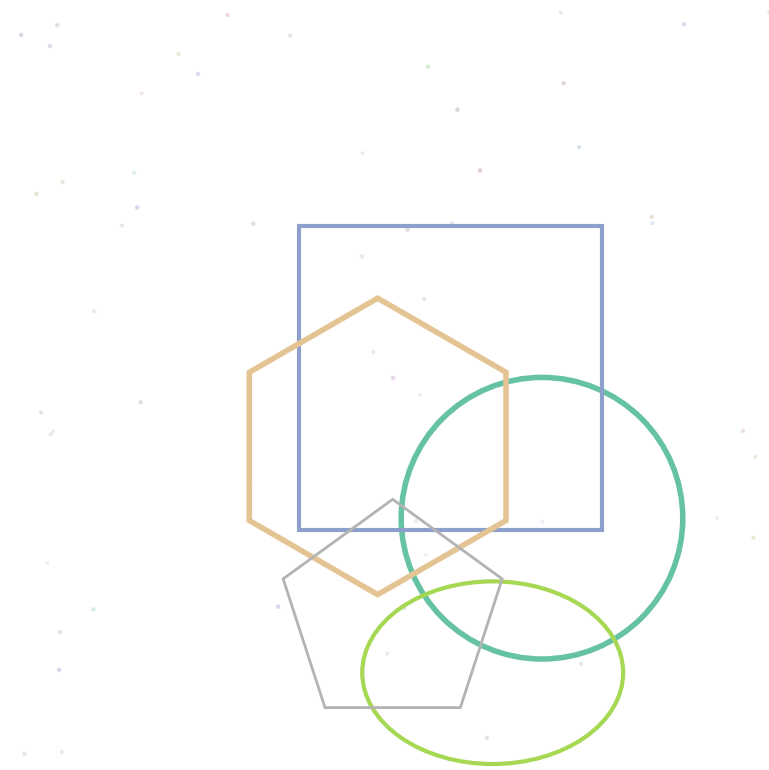[{"shape": "circle", "thickness": 2, "radius": 0.91, "center": [0.704, 0.327]}, {"shape": "square", "thickness": 1.5, "radius": 0.99, "center": [0.585, 0.509]}, {"shape": "oval", "thickness": 1.5, "radius": 0.85, "center": [0.64, 0.126]}, {"shape": "hexagon", "thickness": 2, "radius": 0.96, "center": [0.49, 0.42]}, {"shape": "pentagon", "thickness": 1, "radius": 0.75, "center": [0.51, 0.202]}]